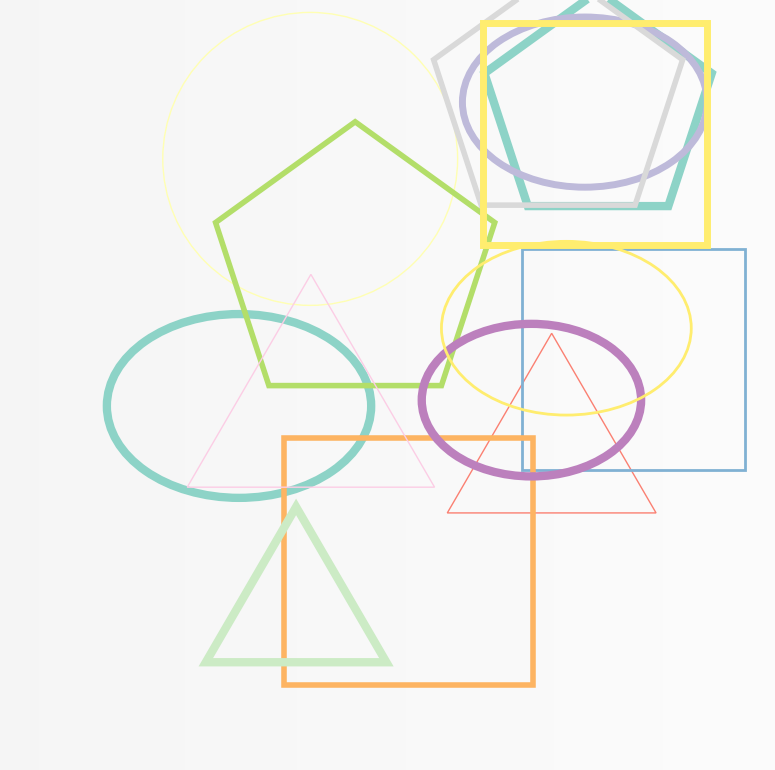[{"shape": "pentagon", "thickness": 3, "radius": 0.77, "center": [0.772, 0.857]}, {"shape": "oval", "thickness": 3, "radius": 0.85, "center": [0.308, 0.473]}, {"shape": "circle", "thickness": 0.5, "radius": 0.95, "center": [0.4, 0.794]}, {"shape": "oval", "thickness": 2.5, "radius": 0.79, "center": [0.755, 0.867]}, {"shape": "triangle", "thickness": 0.5, "radius": 0.78, "center": [0.712, 0.412]}, {"shape": "square", "thickness": 1, "radius": 0.72, "center": [0.818, 0.534]}, {"shape": "square", "thickness": 2, "radius": 0.8, "center": [0.527, 0.271]}, {"shape": "pentagon", "thickness": 2, "radius": 0.95, "center": [0.458, 0.652]}, {"shape": "triangle", "thickness": 0.5, "radius": 0.92, "center": [0.401, 0.459]}, {"shape": "pentagon", "thickness": 2, "radius": 0.84, "center": [0.72, 0.87]}, {"shape": "oval", "thickness": 3, "radius": 0.71, "center": [0.686, 0.48]}, {"shape": "triangle", "thickness": 3, "radius": 0.67, "center": [0.382, 0.207]}, {"shape": "square", "thickness": 2.5, "radius": 0.72, "center": [0.768, 0.826]}, {"shape": "oval", "thickness": 1, "radius": 0.81, "center": [0.731, 0.574]}]